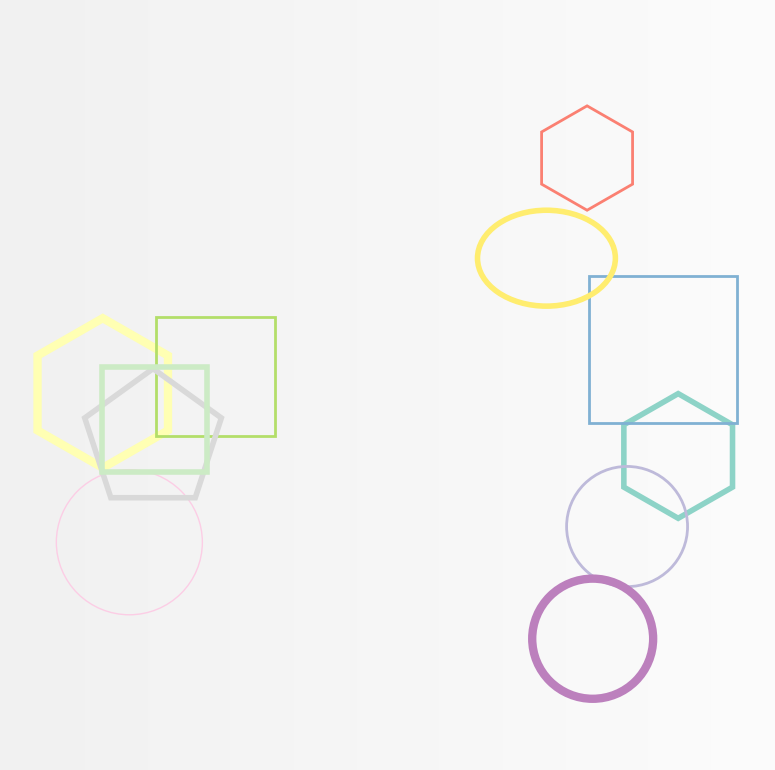[{"shape": "hexagon", "thickness": 2, "radius": 0.4, "center": [0.875, 0.408]}, {"shape": "hexagon", "thickness": 3, "radius": 0.49, "center": [0.133, 0.49]}, {"shape": "circle", "thickness": 1, "radius": 0.39, "center": [0.809, 0.316]}, {"shape": "hexagon", "thickness": 1, "radius": 0.34, "center": [0.758, 0.795]}, {"shape": "square", "thickness": 1, "radius": 0.48, "center": [0.855, 0.546]}, {"shape": "square", "thickness": 1, "radius": 0.38, "center": [0.278, 0.511]}, {"shape": "circle", "thickness": 0.5, "radius": 0.47, "center": [0.167, 0.296]}, {"shape": "pentagon", "thickness": 2, "radius": 0.46, "center": [0.197, 0.429]}, {"shape": "circle", "thickness": 3, "radius": 0.39, "center": [0.765, 0.171]}, {"shape": "square", "thickness": 2, "radius": 0.34, "center": [0.199, 0.455]}, {"shape": "oval", "thickness": 2, "radius": 0.44, "center": [0.705, 0.665]}]